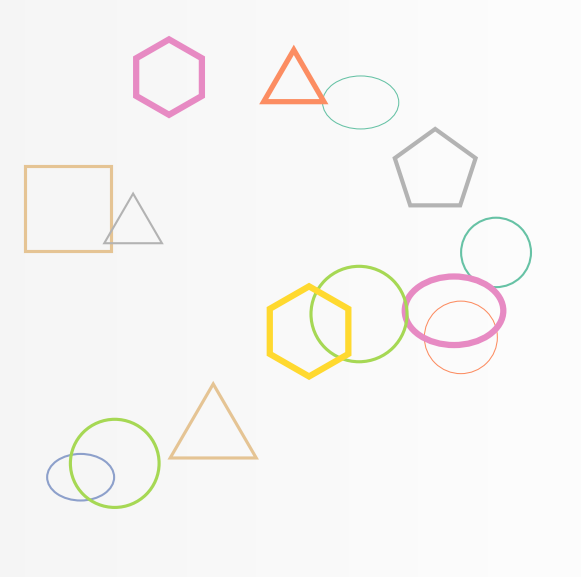[{"shape": "circle", "thickness": 1, "radius": 0.3, "center": [0.853, 0.562]}, {"shape": "oval", "thickness": 0.5, "radius": 0.33, "center": [0.621, 0.822]}, {"shape": "circle", "thickness": 0.5, "radius": 0.31, "center": [0.793, 0.415]}, {"shape": "triangle", "thickness": 2.5, "radius": 0.3, "center": [0.505, 0.853]}, {"shape": "oval", "thickness": 1, "radius": 0.29, "center": [0.139, 0.173]}, {"shape": "hexagon", "thickness": 3, "radius": 0.33, "center": [0.291, 0.866]}, {"shape": "oval", "thickness": 3, "radius": 0.42, "center": [0.781, 0.461]}, {"shape": "circle", "thickness": 1.5, "radius": 0.41, "center": [0.618, 0.455]}, {"shape": "circle", "thickness": 1.5, "radius": 0.38, "center": [0.197, 0.197]}, {"shape": "hexagon", "thickness": 3, "radius": 0.39, "center": [0.532, 0.425]}, {"shape": "square", "thickness": 1.5, "radius": 0.37, "center": [0.117, 0.639]}, {"shape": "triangle", "thickness": 1.5, "radius": 0.43, "center": [0.367, 0.249]}, {"shape": "pentagon", "thickness": 2, "radius": 0.37, "center": [0.749, 0.703]}, {"shape": "triangle", "thickness": 1, "radius": 0.29, "center": [0.229, 0.607]}]